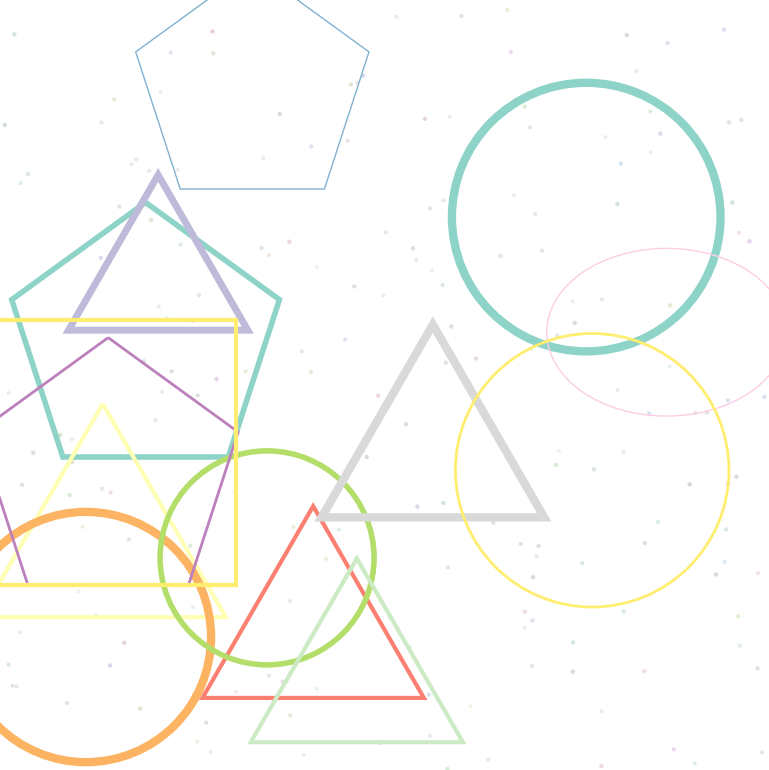[{"shape": "circle", "thickness": 3, "radius": 0.87, "center": [0.761, 0.718]}, {"shape": "pentagon", "thickness": 2, "radius": 0.91, "center": [0.189, 0.554]}, {"shape": "triangle", "thickness": 1.5, "radius": 0.92, "center": [0.133, 0.291]}, {"shape": "triangle", "thickness": 2.5, "radius": 0.67, "center": [0.205, 0.638]}, {"shape": "triangle", "thickness": 1.5, "radius": 0.83, "center": [0.407, 0.177]}, {"shape": "pentagon", "thickness": 0.5, "radius": 0.8, "center": [0.328, 0.883]}, {"shape": "circle", "thickness": 3, "radius": 0.81, "center": [0.112, 0.173]}, {"shape": "circle", "thickness": 2, "radius": 0.69, "center": [0.347, 0.276]}, {"shape": "oval", "thickness": 0.5, "radius": 0.78, "center": [0.866, 0.569]}, {"shape": "triangle", "thickness": 3, "radius": 0.83, "center": [0.562, 0.412]}, {"shape": "pentagon", "thickness": 1, "radius": 0.89, "center": [0.14, 0.384]}, {"shape": "triangle", "thickness": 1.5, "radius": 0.8, "center": [0.463, 0.116]}, {"shape": "circle", "thickness": 1, "radius": 0.89, "center": [0.769, 0.389]}, {"shape": "square", "thickness": 1.5, "radius": 0.86, "center": [0.135, 0.412]}]